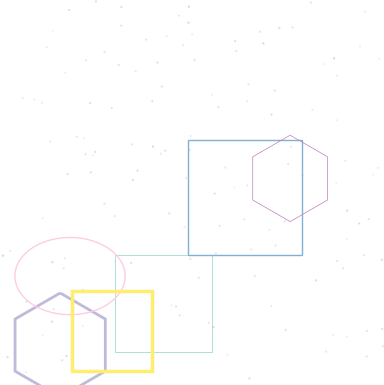[{"shape": "square", "thickness": 0.5, "radius": 0.63, "center": [0.425, 0.211]}, {"shape": "hexagon", "thickness": 2, "radius": 0.68, "center": [0.156, 0.104]}, {"shape": "square", "thickness": 1, "radius": 0.74, "center": [0.637, 0.487]}, {"shape": "oval", "thickness": 1, "radius": 0.72, "center": [0.182, 0.283]}, {"shape": "hexagon", "thickness": 0.5, "radius": 0.56, "center": [0.754, 0.537]}, {"shape": "square", "thickness": 2.5, "radius": 0.52, "center": [0.291, 0.14]}]